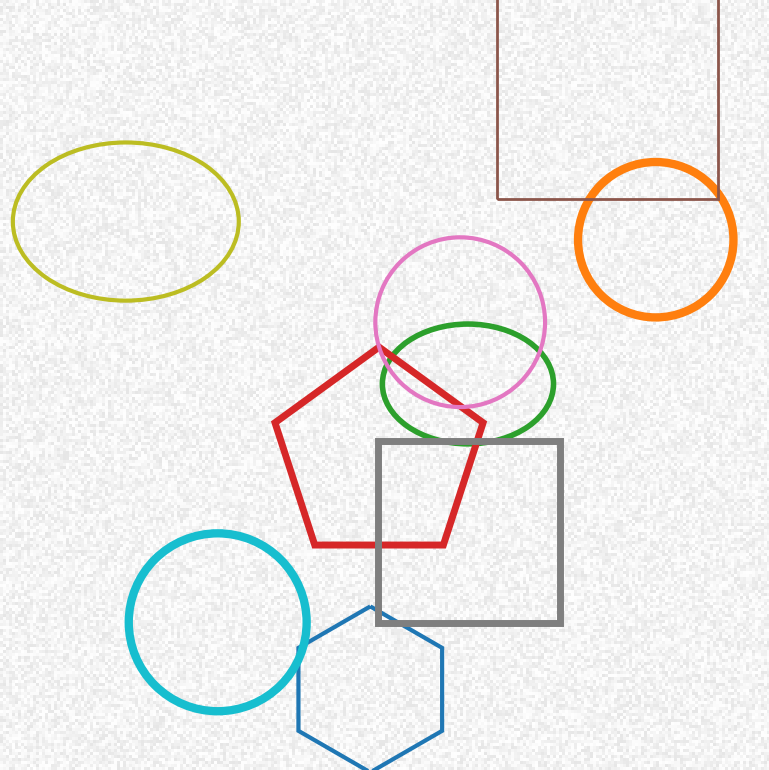[{"shape": "hexagon", "thickness": 1.5, "radius": 0.54, "center": [0.481, 0.105]}, {"shape": "circle", "thickness": 3, "radius": 0.5, "center": [0.852, 0.689]}, {"shape": "oval", "thickness": 2, "radius": 0.56, "center": [0.608, 0.501]}, {"shape": "pentagon", "thickness": 2.5, "radius": 0.71, "center": [0.492, 0.407]}, {"shape": "square", "thickness": 1, "radius": 0.72, "center": [0.789, 0.885]}, {"shape": "circle", "thickness": 1.5, "radius": 0.55, "center": [0.598, 0.582]}, {"shape": "square", "thickness": 2.5, "radius": 0.59, "center": [0.609, 0.31]}, {"shape": "oval", "thickness": 1.5, "radius": 0.73, "center": [0.163, 0.712]}, {"shape": "circle", "thickness": 3, "radius": 0.58, "center": [0.283, 0.192]}]